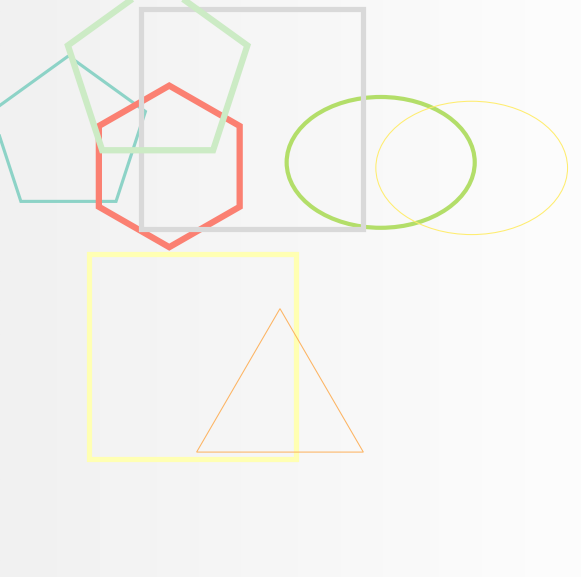[{"shape": "pentagon", "thickness": 1.5, "radius": 0.7, "center": [0.118, 0.763]}, {"shape": "square", "thickness": 2.5, "radius": 0.89, "center": [0.331, 0.382]}, {"shape": "hexagon", "thickness": 3, "radius": 0.7, "center": [0.291, 0.711]}, {"shape": "triangle", "thickness": 0.5, "radius": 0.83, "center": [0.482, 0.299]}, {"shape": "oval", "thickness": 2, "radius": 0.81, "center": [0.655, 0.718]}, {"shape": "square", "thickness": 2.5, "radius": 0.96, "center": [0.434, 0.793]}, {"shape": "pentagon", "thickness": 3, "radius": 0.81, "center": [0.271, 0.87]}, {"shape": "oval", "thickness": 0.5, "radius": 0.82, "center": [0.812, 0.708]}]